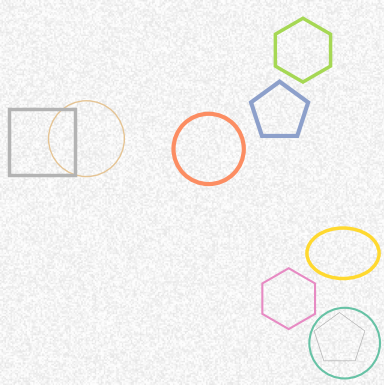[{"shape": "circle", "thickness": 1.5, "radius": 0.46, "center": [0.895, 0.109]}, {"shape": "circle", "thickness": 3, "radius": 0.46, "center": [0.542, 0.613]}, {"shape": "pentagon", "thickness": 3, "radius": 0.39, "center": [0.726, 0.71]}, {"shape": "hexagon", "thickness": 1.5, "radius": 0.4, "center": [0.75, 0.224]}, {"shape": "hexagon", "thickness": 2.5, "radius": 0.41, "center": [0.787, 0.87]}, {"shape": "oval", "thickness": 2.5, "radius": 0.47, "center": [0.891, 0.342]}, {"shape": "circle", "thickness": 1, "radius": 0.49, "center": [0.225, 0.64]}, {"shape": "square", "thickness": 2.5, "radius": 0.43, "center": [0.109, 0.632]}, {"shape": "pentagon", "thickness": 0.5, "radius": 0.35, "center": [0.882, 0.119]}]